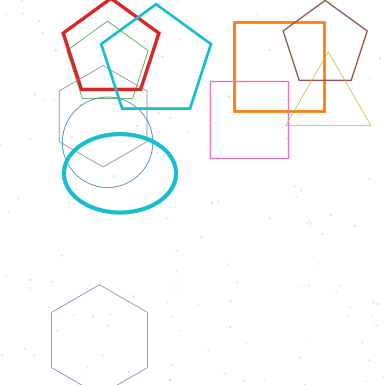[{"shape": "circle", "thickness": 0.5, "radius": 0.59, "center": [0.279, 0.63]}, {"shape": "square", "thickness": 2, "radius": 0.58, "center": [0.725, 0.828]}, {"shape": "pentagon", "thickness": 0.5, "radius": 0.56, "center": [0.279, 0.834]}, {"shape": "pentagon", "thickness": 2.5, "radius": 0.65, "center": [0.288, 0.873]}, {"shape": "hexagon", "thickness": 0.5, "radius": 0.72, "center": [0.258, 0.117]}, {"shape": "pentagon", "thickness": 1, "radius": 0.57, "center": [0.845, 0.884]}, {"shape": "square", "thickness": 1, "radius": 0.5, "center": [0.647, 0.69]}, {"shape": "hexagon", "thickness": 0.5, "radius": 0.66, "center": [0.268, 0.698]}, {"shape": "triangle", "thickness": 0.5, "radius": 0.64, "center": [0.853, 0.738]}, {"shape": "pentagon", "thickness": 2, "radius": 0.75, "center": [0.405, 0.839]}, {"shape": "oval", "thickness": 3, "radius": 0.73, "center": [0.312, 0.55]}]